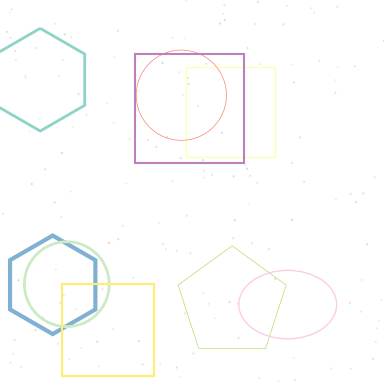[{"shape": "hexagon", "thickness": 2, "radius": 0.67, "center": [0.104, 0.793]}, {"shape": "square", "thickness": 1, "radius": 0.58, "center": [0.599, 0.709]}, {"shape": "circle", "thickness": 0.5, "radius": 0.59, "center": [0.471, 0.753]}, {"shape": "hexagon", "thickness": 3, "radius": 0.64, "center": [0.137, 0.26]}, {"shape": "pentagon", "thickness": 0.5, "radius": 0.74, "center": [0.603, 0.214]}, {"shape": "oval", "thickness": 1, "radius": 0.64, "center": [0.747, 0.209]}, {"shape": "square", "thickness": 1.5, "radius": 0.71, "center": [0.492, 0.718]}, {"shape": "circle", "thickness": 2, "radius": 0.55, "center": [0.174, 0.262]}, {"shape": "square", "thickness": 1.5, "radius": 0.59, "center": [0.281, 0.143]}]